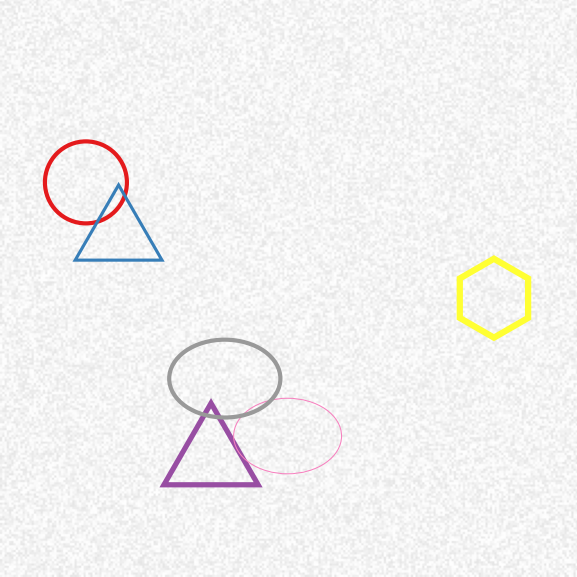[{"shape": "circle", "thickness": 2, "radius": 0.35, "center": [0.149, 0.683]}, {"shape": "triangle", "thickness": 1.5, "radius": 0.43, "center": [0.205, 0.592]}, {"shape": "triangle", "thickness": 2.5, "radius": 0.47, "center": [0.365, 0.207]}, {"shape": "hexagon", "thickness": 3, "radius": 0.34, "center": [0.855, 0.483]}, {"shape": "oval", "thickness": 0.5, "radius": 0.47, "center": [0.498, 0.244]}, {"shape": "oval", "thickness": 2, "radius": 0.48, "center": [0.389, 0.344]}]